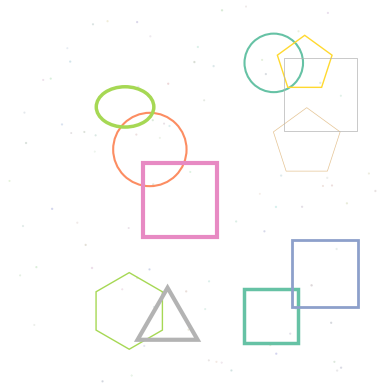[{"shape": "square", "thickness": 2.5, "radius": 0.35, "center": [0.704, 0.179]}, {"shape": "circle", "thickness": 1.5, "radius": 0.38, "center": [0.711, 0.837]}, {"shape": "circle", "thickness": 1.5, "radius": 0.48, "center": [0.389, 0.612]}, {"shape": "square", "thickness": 2, "radius": 0.43, "center": [0.845, 0.29]}, {"shape": "square", "thickness": 3, "radius": 0.48, "center": [0.468, 0.481]}, {"shape": "oval", "thickness": 2.5, "radius": 0.37, "center": [0.325, 0.722]}, {"shape": "hexagon", "thickness": 1, "radius": 0.5, "center": [0.336, 0.192]}, {"shape": "pentagon", "thickness": 1, "radius": 0.37, "center": [0.791, 0.834]}, {"shape": "pentagon", "thickness": 0.5, "radius": 0.46, "center": [0.797, 0.629]}, {"shape": "triangle", "thickness": 3, "radius": 0.45, "center": [0.435, 0.163]}, {"shape": "square", "thickness": 0.5, "radius": 0.47, "center": [0.832, 0.755]}]